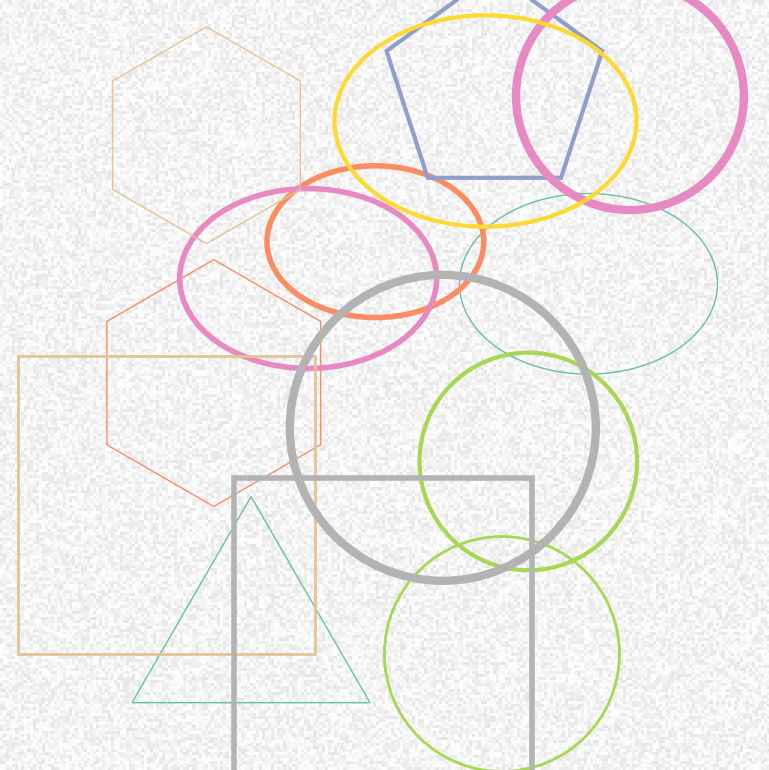[{"shape": "oval", "thickness": 0.5, "radius": 0.84, "center": [0.764, 0.631]}, {"shape": "triangle", "thickness": 0.5, "radius": 0.89, "center": [0.326, 0.177]}, {"shape": "hexagon", "thickness": 0.5, "radius": 0.8, "center": [0.278, 0.502]}, {"shape": "oval", "thickness": 2, "radius": 0.7, "center": [0.488, 0.686]}, {"shape": "pentagon", "thickness": 1.5, "radius": 0.74, "center": [0.642, 0.888]}, {"shape": "circle", "thickness": 3, "radius": 0.74, "center": [0.818, 0.875]}, {"shape": "oval", "thickness": 2, "radius": 0.83, "center": [0.4, 0.638]}, {"shape": "circle", "thickness": 1, "radius": 0.76, "center": [0.652, 0.151]}, {"shape": "circle", "thickness": 1.5, "radius": 0.71, "center": [0.686, 0.401]}, {"shape": "oval", "thickness": 1.5, "radius": 0.98, "center": [0.631, 0.843]}, {"shape": "hexagon", "thickness": 0.5, "radius": 0.7, "center": [0.268, 0.824]}, {"shape": "square", "thickness": 1, "radius": 0.97, "center": [0.216, 0.344]}, {"shape": "circle", "thickness": 3, "radius": 0.99, "center": [0.575, 0.444]}, {"shape": "square", "thickness": 2, "radius": 0.97, "center": [0.497, 0.186]}]